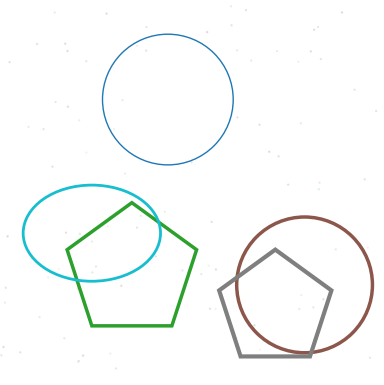[{"shape": "circle", "thickness": 1, "radius": 0.85, "center": [0.436, 0.741]}, {"shape": "pentagon", "thickness": 2.5, "radius": 0.88, "center": [0.342, 0.297]}, {"shape": "circle", "thickness": 2.5, "radius": 0.88, "center": [0.791, 0.26]}, {"shape": "pentagon", "thickness": 3, "radius": 0.77, "center": [0.715, 0.198]}, {"shape": "oval", "thickness": 2, "radius": 0.89, "center": [0.239, 0.394]}]